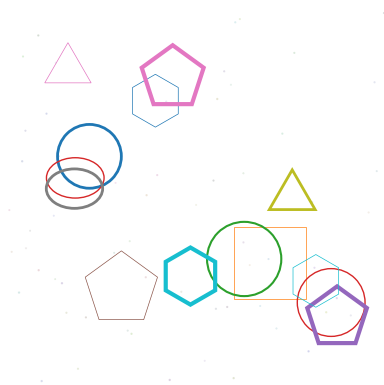[{"shape": "circle", "thickness": 2, "radius": 0.41, "center": [0.232, 0.594]}, {"shape": "hexagon", "thickness": 0.5, "radius": 0.34, "center": [0.404, 0.738]}, {"shape": "square", "thickness": 0.5, "radius": 0.46, "center": [0.702, 0.317]}, {"shape": "circle", "thickness": 1.5, "radius": 0.48, "center": [0.634, 0.327]}, {"shape": "circle", "thickness": 1, "radius": 0.44, "center": [0.86, 0.214]}, {"shape": "oval", "thickness": 1, "radius": 0.37, "center": [0.195, 0.538]}, {"shape": "pentagon", "thickness": 3, "radius": 0.41, "center": [0.876, 0.175]}, {"shape": "pentagon", "thickness": 0.5, "radius": 0.49, "center": [0.315, 0.25]}, {"shape": "pentagon", "thickness": 3, "radius": 0.42, "center": [0.449, 0.798]}, {"shape": "triangle", "thickness": 0.5, "radius": 0.35, "center": [0.176, 0.82]}, {"shape": "oval", "thickness": 2, "radius": 0.37, "center": [0.193, 0.51]}, {"shape": "triangle", "thickness": 2, "radius": 0.34, "center": [0.759, 0.49]}, {"shape": "hexagon", "thickness": 3, "radius": 0.37, "center": [0.495, 0.283]}, {"shape": "hexagon", "thickness": 0.5, "radius": 0.34, "center": [0.82, 0.27]}]